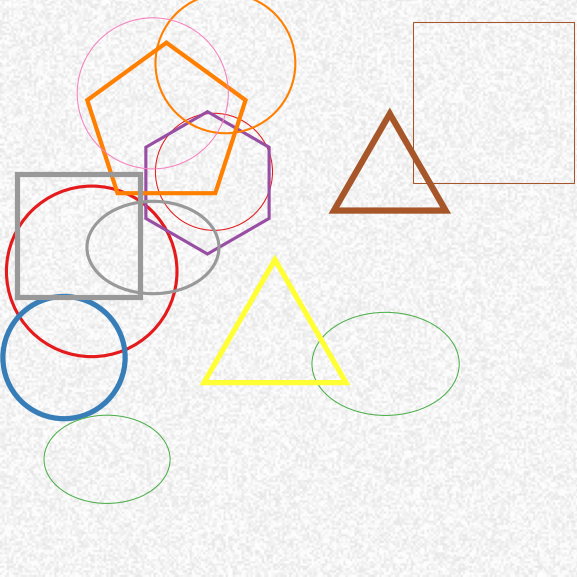[{"shape": "circle", "thickness": 0.5, "radius": 0.51, "center": [0.371, 0.702]}, {"shape": "circle", "thickness": 1.5, "radius": 0.74, "center": [0.159, 0.529]}, {"shape": "circle", "thickness": 2.5, "radius": 0.53, "center": [0.111, 0.38]}, {"shape": "oval", "thickness": 0.5, "radius": 0.64, "center": [0.668, 0.369]}, {"shape": "oval", "thickness": 0.5, "radius": 0.55, "center": [0.185, 0.204]}, {"shape": "hexagon", "thickness": 1.5, "radius": 0.62, "center": [0.359, 0.683]}, {"shape": "pentagon", "thickness": 2, "radius": 0.72, "center": [0.288, 0.781]}, {"shape": "circle", "thickness": 1, "radius": 0.61, "center": [0.39, 0.889]}, {"shape": "triangle", "thickness": 2.5, "radius": 0.71, "center": [0.476, 0.408]}, {"shape": "triangle", "thickness": 3, "radius": 0.56, "center": [0.675, 0.69]}, {"shape": "square", "thickness": 0.5, "radius": 0.7, "center": [0.855, 0.822]}, {"shape": "circle", "thickness": 0.5, "radius": 0.65, "center": [0.265, 0.837]}, {"shape": "square", "thickness": 2.5, "radius": 0.53, "center": [0.136, 0.592]}, {"shape": "oval", "thickness": 1.5, "radius": 0.57, "center": [0.265, 0.571]}]